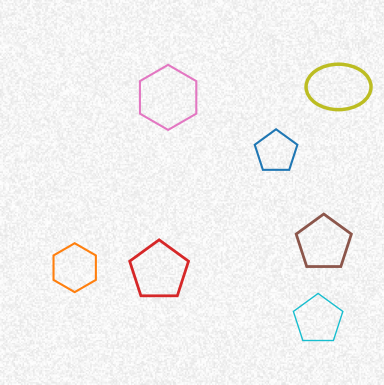[{"shape": "pentagon", "thickness": 1.5, "radius": 0.29, "center": [0.717, 0.606]}, {"shape": "hexagon", "thickness": 1.5, "radius": 0.32, "center": [0.194, 0.305]}, {"shape": "pentagon", "thickness": 2, "radius": 0.4, "center": [0.413, 0.297]}, {"shape": "pentagon", "thickness": 2, "radius": 0.38, "center": [0.841, 0.369]}, {"shape": "hexagon", "thickness": 1.5, "radius": 0.42, "center": [0.437, 0.747]}, {"shape": "oval", "thickness": 2.5, "radius": 0.42, "center": [0.879, 0.774]}, {"shape": "pentagon", "thickness": 1, "radius": 0.34, "center": [0.826, 0.17]}]